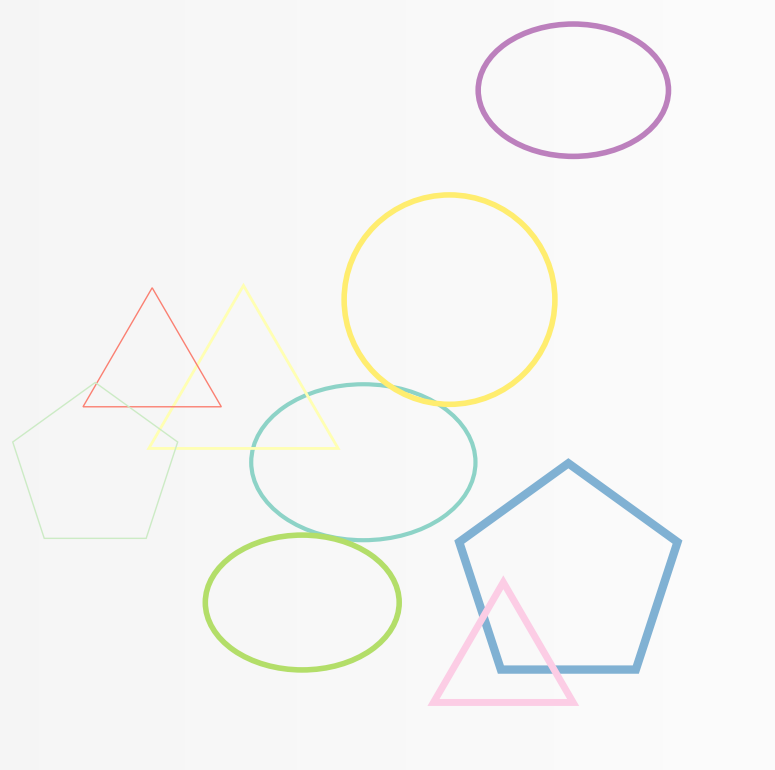[{"shape": "oval", "thickness": 1.5, "radius": 0.72, "center": [0.469, 0.4]}, {"shape": "triangle", "thickness": 1, "radius": 0.71, "center": [0.314, 0.488]}, {"shape": "triangle", "thickness": 0.5, "radius": 0.52, "center": [0.196, 0.523]}, {"shape": "pentagon", "thickness": 3, "radius": 0.74, "center": [0.733, 0.25]}, {"shape": "oval", "thickness": 2, "radius": 0.63, "center": [0.39, 0.218]}, {"shape": "triangle", "thickness": 2.5, "radius": 0.52, "center": [0.649, 0.14]}, {"shape": "oval", "thickness": 2, "radius": 0.61, "center": [0.74, 0.883]}, {"shape": "pentagon", "thickness": 0.5, "radius": 0.56, "center": [0.123, 0.391]}, {"shape": "circle", "thickness": 2, "radius": 0.68, "center": [0.58, 0.611]}]